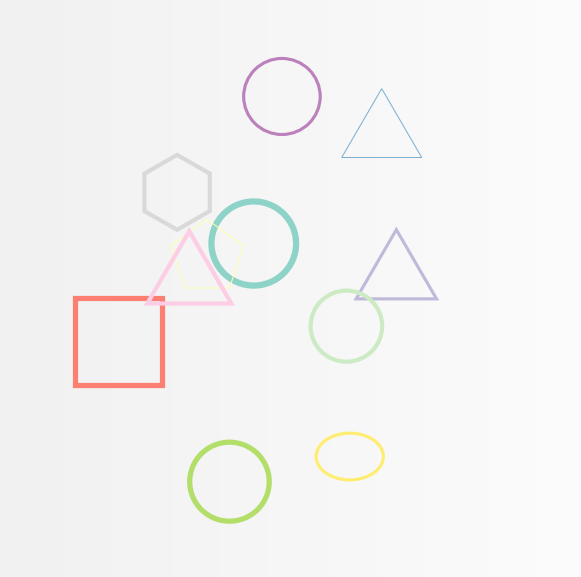[{"shape": "circle", "thickness": 3, "radius": 0.36, "center": [0.437, 0.577]}, {"shape": "pentagon", "thickness": 0.5, "radius": 0.33, "center": [0.356, 0.554]}, {"shape": "triangle", "thickness": 1.5, "radius": 0.4, "center": [0.682, 0.522]}, {"shape": "square", "thickness": 2.5, "radius": 0.37, "center": [0.204, 0.408]}, {"shape": "triangle", "thickness": 0.5, "radius": 0.4, "center": [0.657, 0.766]}, {"shape": "circle", "thickness": 2.5, "radius": 0.34, "center": [0.395, 0.165]}, {"shape": "triangle", "thickness": 2, "radius": 0.42, "center": [0.326, 0.515]}, {"shape": "hexagon", "thickness": 2, "radius": 0.32, "center": [0.305, 0.666]}, {"shape": "circle", "thickness": 1.5, "radius": 0.33, "center": [0.485, 0.832]}, {"shape": "circle", "thickness": 2, "radius": 0.31, "center": [0.596, 0.434]}, {"shape": "oval", "thickness": 1.5, "radius": 0.29, "center": [0.602, 0.209]}]